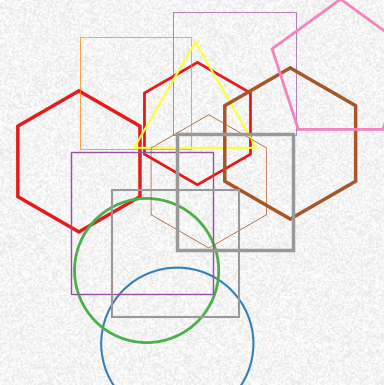[{"shape": "hexagon", "thickness": 2, "radius": 0.79, "center": [0.513, 0.679]}, {"shape": "hexagon", "thickness": 2.5, "radius": 0.92, "center": [0.205, 0.581]}, {"shape": "circle", "thickness": 1.5, "radius": 0.99, "center": [0.461, 0.107]}, {"shape": "circle", "thickness": 2, "radius": 0.94, "center": [0.381, 0.297]}, {"shape": "square", "thickness": 1, "radius": 0.92, "center": [0.368, 0.42]}, {"shape": "square", "thickness": 0.5, "radius": 0.8, "center": [0.61, 0.81]}, {"shape": "square", "thickness": 0.5, "radius": 0.72, "center": [0.352, 0.758]}, {"shape": "triangle", "thickness": 1.5, "radius": 0.92, "center": [0.507, 0.708]}, {"shape": "hexagon", "thickness": 2.5, "radius": 0.98, "center": [0.754, 0.627]}, {"shape": "hexagon", "thickness": 0.5, "radius": 0.87, "center": [0.542, 0.529]}, {"shape": "pentagon", "thickness": 2, "radius": 0.94, "center": [0.885, 0.815]}, {"shape": "square", "thickness": 1.5, "radius": 0.82, "center": [0.456, 0.342]}, {"shape": "square", "thickness": 2.5, "radius": 0.75, "center": [0.61, 0.501]}]